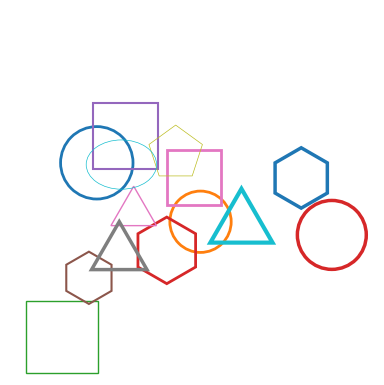[{"shape": "hexagon", "thickness": 2.5, "radius": 0.39, "center": [0.782, 0.538]}, {"shape": "circle", "thickness": 2, "radius": 0.47, "center": [0.251, 0.577]}, {"shape": "circle", "thickness": 2, "radius": 0.4, "center": [0.521, 0.424]}, {"shape": "square", "thickness": 1, "radius": 0.47, "center": [0.161, 0.125]}, {"shape": "hexagon", "thickness": 2, "radius": 0.43, "center": [0.433, 0.35]}, {"shape": "circle", "thickness": 2.5, "radius": 0.45, "center": [0.862, 0.39]}, {"shape": "square", "thickness": 1.5, "radius": 0.43, "center": [0.326, 0.646]}, {"shape": "hexagon", "thickness": 1.5, "radius": 0.34, "center": [0.231, 0.278]}, {"shape": "triangle", "thickness": 1, "radius": 0.34, "center": [0.347, 0.448]}, {"shape": "square", "thickness": 2, "radius": 0.35, "center": [0.504, 0.539]}, {"shape": "triangle", "thickness": 2.5, "radius": 0.42, "center": [0.31, 0.341]}, {"shape": "pentagon", "thickness": 0.5, "radius": 0.36, "center": [0.456, 0.602]}, {"shape": "triangle", "thickness": 3, "radius": 0.47, "center": [0.627, 0.416]}, {"shape": "oval", "thickness": 0.5, "radius": 0.46, "center": [0.315, 0.573]}]